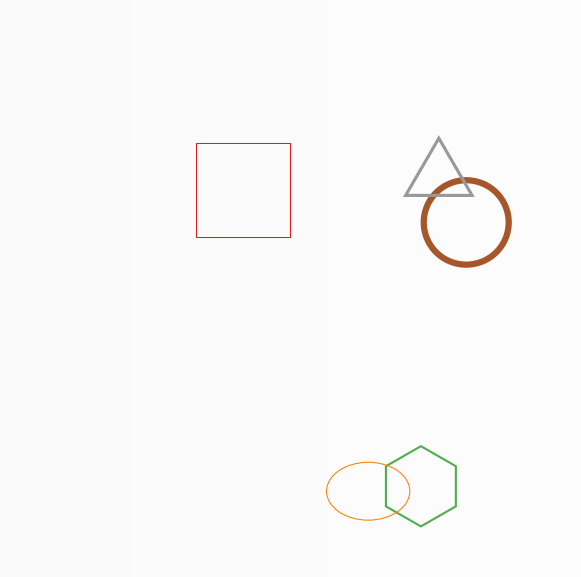[{"shape": "square", "thickness": 0.5, "radius": 0.41, "center": [0.418, 0.67]}, {"shape": "hexagon", "thickness": 1, "radius": 0.35, "center": [0.724, 0.157]}, {"shape": "oval", "thickness": 0.5, "radius": 0.36, "center": [0.633, 0.149]}, {"shape": "circle", "thickness": 3, "radius": 0.37, "center": [0.802, 0.614]}, {"shape": "triangle", "thickness": 1.5, "radius": 0.33, "center": [0.755, 0.694]}]